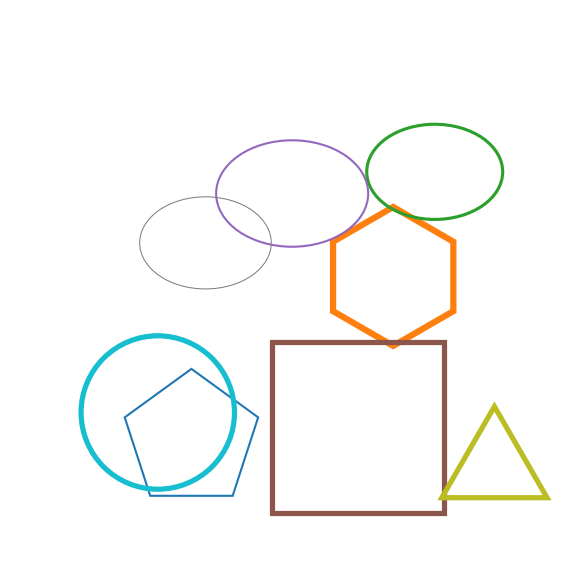[{"shape": "pentagon", "thickness": 1, "radius": 0.61, "center": [0.332, 0.239]}, {"shape": "hexagon", "thickness": 3, "radius": 0.6, "center": [0.681, 0.52]}, {"shape": "oval", "thickness": 1.5, "radius": 0.59, "center": [0.753, 0.702]}, {"shape": "oval", "thickness": 1, "radius": 0.66, "center": [0.506, 0.664]}, {"shape": "square", "thickness": 2.5, "radius": 0.74, "center": [0.62, 0.259]}, {"shape": "oval", "thickness": 0.5, "radius": 0.57, "center": [0.356, 0.579]}, {"shape": "triangle", "thickness": 2.5, "radius": 0.53, "center": [0.856, 0.19]}, {"shape": "circle", "thickness": 2.5, "radius": 0.66, "center": [0.273, 0.285]}]